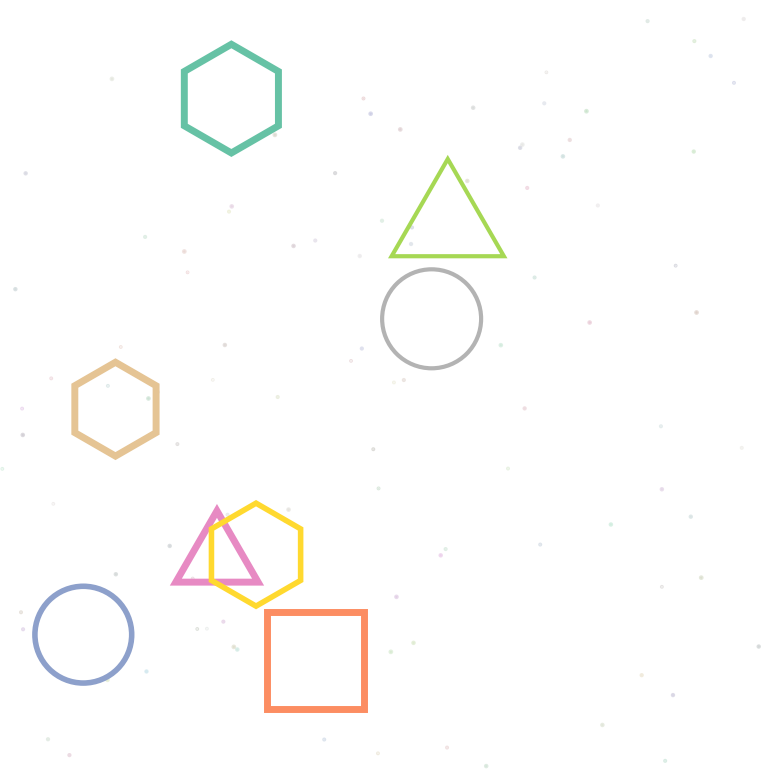[{"shape": "hexagon", "thickness": 2.5, "radius": 0.35, "center": [0.3, 0.872]}, {"shape": "square", "thickness": 2.5, "radius": 0.32, "center": [0.41, 0.142]}, {"shape": "circle", "thickness": 2, "radius": 0.31, "center": [0.108, 0.176]}, {"shape": "triangle", "thickness": 2.5, "radius": 0.31, "center": [0.282, 0.275]}, {"shape": "triangle", "thickness": 1.5, "radius": 0.42, "center": [0.581, 0.709]}, {"shape": "hexagon", "thickness": 2, "radius": 0.33, "center": [0.333, 0.28]}, {"shape": "hexagon", "thickness": 2.5, "radius": 0.3, "center": [0.15, 0.469]}, {"shape": "circle", "thickness": 1.5, "radius": 0.32, "center": [0.561, 0.586]}]